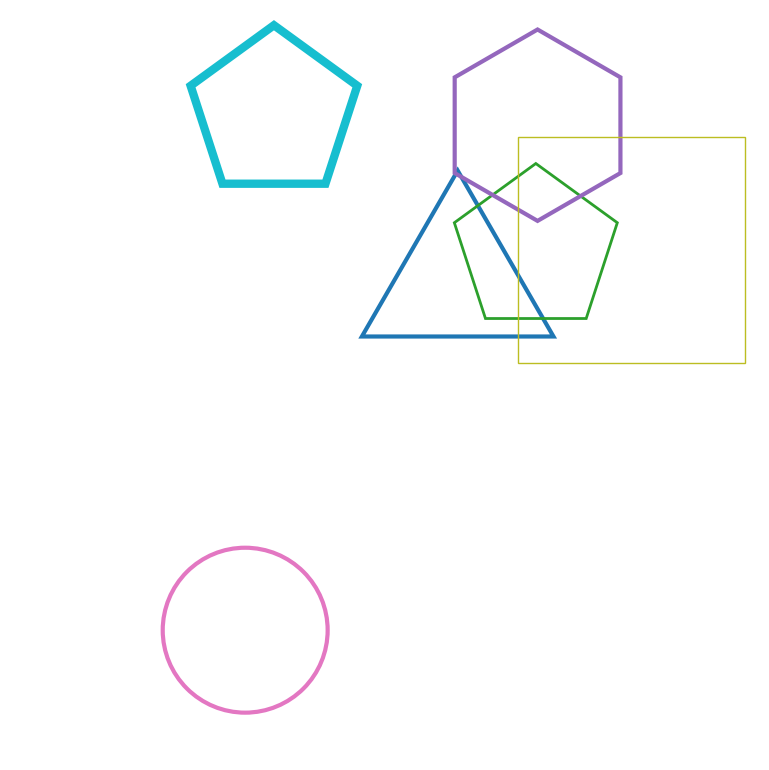[{"shape": "triangle", "thickness": 1.5, "radius": 0.72, "center": [0.594, 0.635]}, {"shape": "pentagon", "thickness": 1, "radius": 0.56, "center": [0.696, 0.676]}, {"shape": "hexagon", "thickness": 1.5, "radius": 0.62, "center": [0.698, 0.837]}, {"shape": "circle", "thickness": 1.5, "radius": 0.54, "center": [0.318, 0.182]}, {"shape": "square", "thickness": 0.5, "radius": 0.73, "center": [0.82, 0.676]}, {"shape": "pentagon", "thickness": 3, "radius": 0.57, "center": [0.356, 0.853]}]